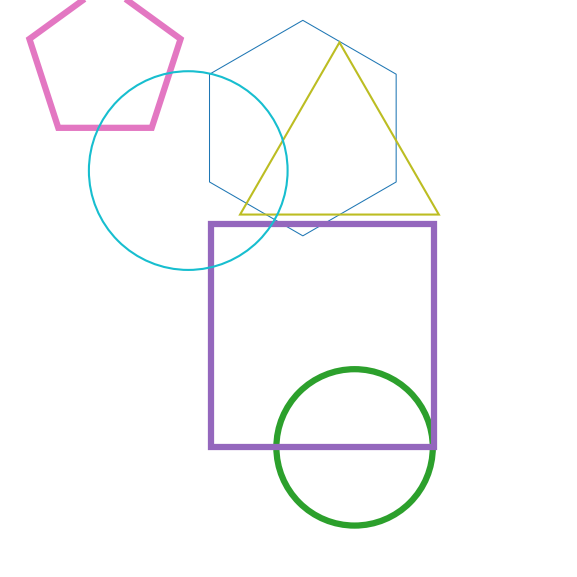[{"shape": "hexagon", "thickness": 0.5, "radius": 0.93, "center": [0.524, 0.777]}, {"shape": "circle", "thickness": 3, "radius": 0.68, "center": [0.614, 0.224]}, {"shape": "square", "thickness": 3, "radius": 0.96, "center": [0.558, 0.419]}, {"shape": "pentagon", "thickness": 3, "radius": 0.69, "center": [0.182, 0.889]}, {"shape": "triangle", "thickness": 1, "radius": 0.99, "center": [0.588, 0.727]}, {"shape": "circle", "thickness": 1, "radius": 0.86, "center": [0.326, 0.704]}]